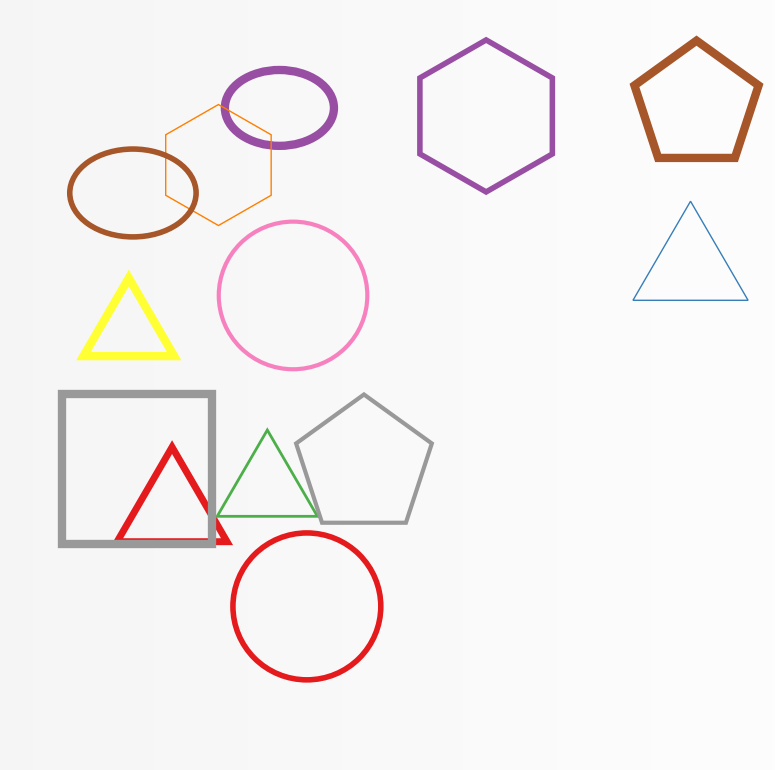[{"shape": "triangle", "thickness": 2.5, "radius": 0.41, "center": [0.222, 0.337]}, {"shape": "circle", "thickness": 2, "radius": 0.48, "center": [0.396, 0.212]}, {"shape": "triangle", "thickness": 0.5, "radius": 0.43, "center": [0.891, 0.653]}, {"shape": "triangle", "thickness": 1, "radius": 0.37, "center": [0.345, 0.367]}, {"shape": "hexagon", "thickness": 2, "radius": 0.49, "center": [0.627, 0.849]}, {"shape": "oval", "thickness": 3, "radius": 0.35, "center": [0.361, 0.86]}, {"shape": "hexagon", "thickness": 0.5, "radius": 0.39, "center": [0.282, 0.786]}, {"shape": "triangle", "thickness": 3, "radius": 0.34, "center": [0.166, 0.571]}, {"shape": "oval", "thickness": 2, "radius": 0.41, "center": [0.172, 0.749]}, {"shape": "pentagon", "thickness": 3, "radius": 0.42, "center": [0.899, 0.863]}, {"shape": "circle", "thickness": 1.5, "radius": 0.48, "center": [0.378, 0.616]}, {"shape": "pentagon", "thickness": 1.5, "radius": 0.46, "center": [0.47, 0.396]}, {"shape": "square", "thickness": 3, "radius": 0.48, "center": [0.177, 0.391]}]